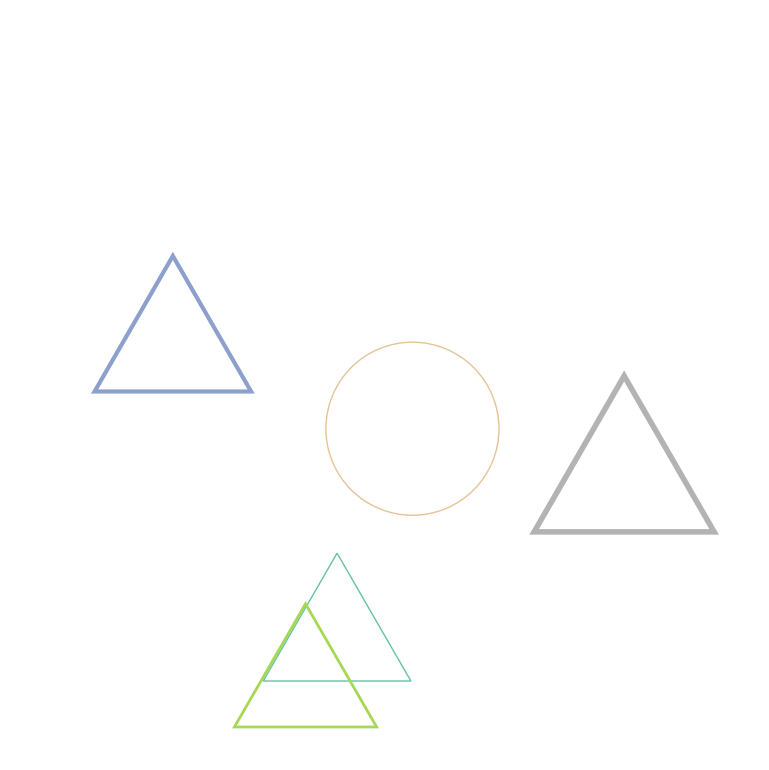[{"shape": "triangle", "thickness": 0.5, "radius": 0.55, "center": [0.438, 0.171]}, {"shape": "triangle", "thickness": 1.5, "radius": 0.59, "center": [0.224, 0.55]}, {"shape": "triangle", "thickness": 1, "radius": 0.53, "center": [0.397, 0.109]}, {"shape": "circle", "thickness": 0.5, "radius": 0.56, "center": [0.536, 0.443]}, {"shape": "triangle", "thickness": 2, "radius": 0.67, "center": [0.811, 0.377]}]